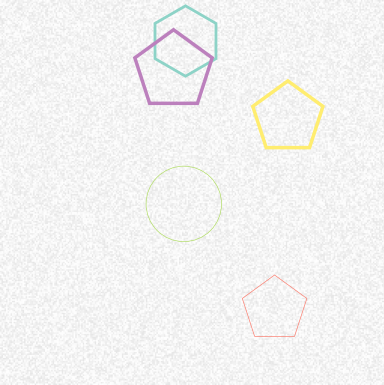[{"shape": "hexagon", "thickness": 2, "radius": 0.46, "center": [0.482, 0.893]}, {"shape": "pentagon", "thickness": 0.5, "radius": 0.44, "center": [0.713, 0.198]}, {"shape": "circle", "thickness": 0.5, "radius": 0.49, "center": [0.477, 0.47]}, {"shape": "pentagon", "thickness": 2.5, "radius": 0.53, "center": [0.451, 0.817]}, {"shape": "pentagon", "thickness": 2.5, "radius": 0.48, "center": [0.748, 0.694]}]